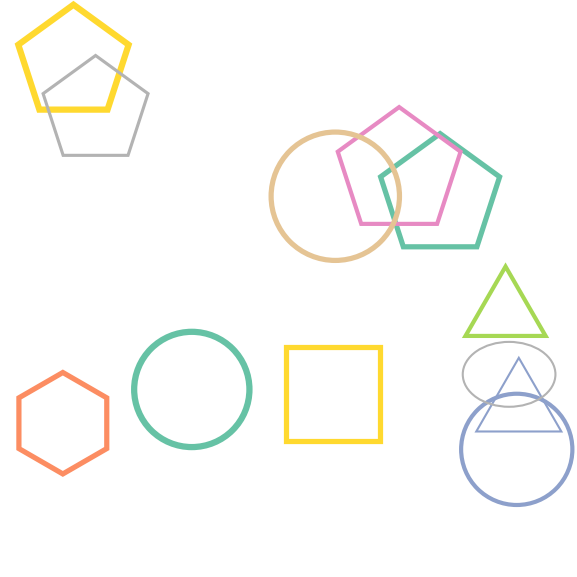[{"shape": "pentagon", "thickness": 2.5, "radius": 0.54, "center": [0.762, 0.659]}, {"shape": "circle", "thickness": 3, "radius": 0.5, "center": [0.332, 0.325]}, {"shape": "hexagon", "thickness": 2.5, "radius": 0.44, "center": [0.109, 0.266]}, {"shape": "circle", "thickness": 2, "radius": 0.48, "center": [0.895, 0.221]}, {"shape": "triangle", "thickness": 1, "radius": 0.43, "center": [0.898, 0.294]}, {"shape": "pentagon", "thickness": 2, "radius": 0.56, "center": [0.691, 0.702]}, {"shape": "triangle", "thickness": 2, "radius": 0.4, "center": [0.875, 0.457]}, {"shape": "square", "thickness": 2.5, "radius": 0.41, "center": [0.577, 0.317]}, {"shape": "pentagon", "thickness": 3, "radius": 0.5, "center": [0.127, 0.891]}, {"shape": "circle", "thickness": 2.5, "radius": 0.56, "center": [0.581, 0.659]}, {"shape": "pentagon", "thickness": 1.5, "radius": 0.48, "center": [0.166, 0.807]}, {"shape": "oval", "thickness": 1, "radius": 0.4, "center": [0.882, 0.351]}]